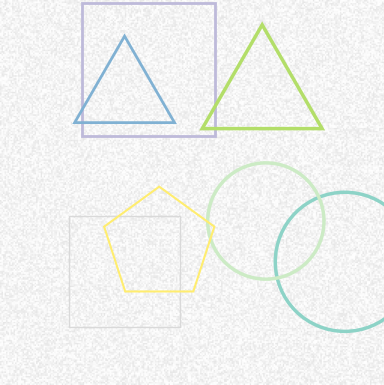[{"shape": "circle", "thickness": 2.5, "radius": 0.9, "center": [0.896, 0.32]}, {"shape": "square", "thickness": 2, "radius": 0.86, "center": [0.387, 0.818]}, {"shape": "triangle", "thickness": 2, "radius": 0.75, "center": [0.324, 0.756]}, {"shape": "triangle", "thickness": 2.5, "radius": 0.9, "center": [0.681, 0.756]}, {"shape": "square", "thickness": 1, "radius": 0.72, "center": [0.324, 0.295]}, {"shape": "circle", "thickness": 2.5, "radius": 0.76, "center": [0.69, 0.426]}, {"shape": "pentagon", "thickness": 1.5, "radius": 0.75, "center": [0.414, 0.365]}]